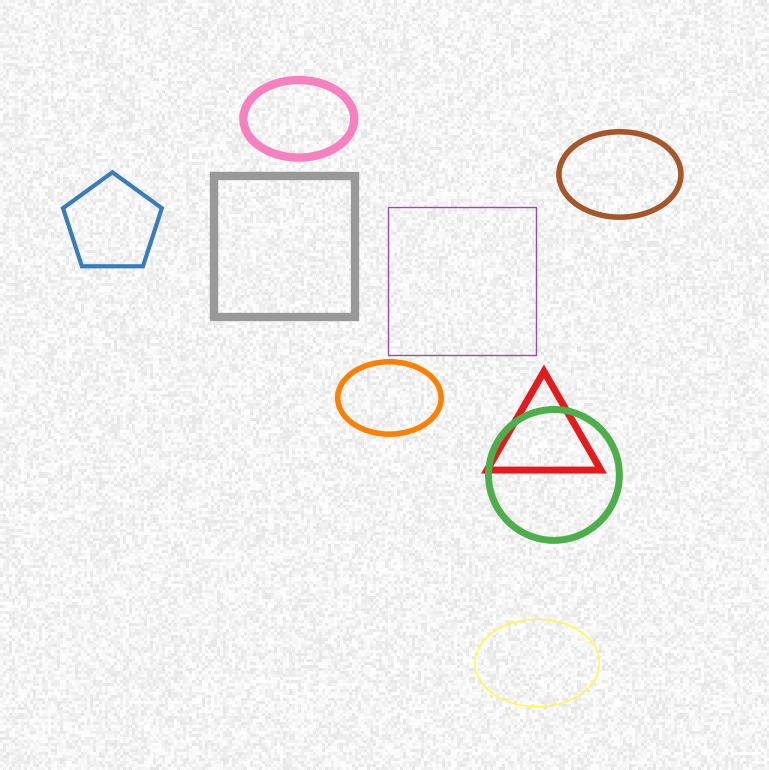[{"shape": "triangle", "thickness": 2.5, "radius": 0.43, "center": [0.706, 0.432]}, {"shape": "pentagon", "thickness": 1.5, "radius": 0.34, "center": [0.146, 0.709]}, {"shape": "circle", "thickness": 2.5, "radius": 0.42, "center": [0.719, 0.383]}, {"shape": "square", "thickness": 0.5, "radius": 0.48, "center": [0.599, 0.635]}, {"shape": "oval", "thickness": 2, "radius": 0.34, "center": [0.506, 0.483]}, {"shape": "oval", "thickness": 0.5, "radius": 0.4, "center": [0.698, 0.139]}, {"shape": "oval", "thickness": 2, "radius": 0.4, "center": [0.805, 0.773]}, {"shape": "oval", "thickness": 3, "radius": 0.36, "center": [0.388, 0.846]}, {"shape": "square", "thickness": 3, "radius": 0.46, "center": [0.369, 0.68]}]